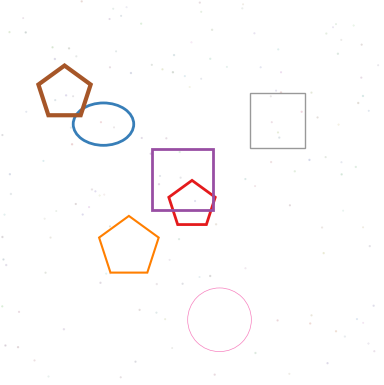[{"shape": "pentagon", "thickness": 2, "radius": 0.32, "center": [0.499, 0.468]}, {"shape": "oval", "thickness": 2, "radius": 0.39, "center": [0.269, 0.678]}, {"shape": "square", "thickness": 2, "radius": 0.4, "center": [0.473, 0.533]}, {"shape": "pentagon", "thickness": 1.5, "radius": 0.41, "center": [0.335, 0.358]}, {"shape": "pentagon", "thickness": 3, "radius": 0.36, "center": [0.168, 0.758]}, {"shape": "circle", "thickness": 0.5, "radius": 0.41, "center": [0.57, 0.169]}, {"shape": "square", "thickness": 1, "radius": 0.36, "center": [0.721, 0.687]}]